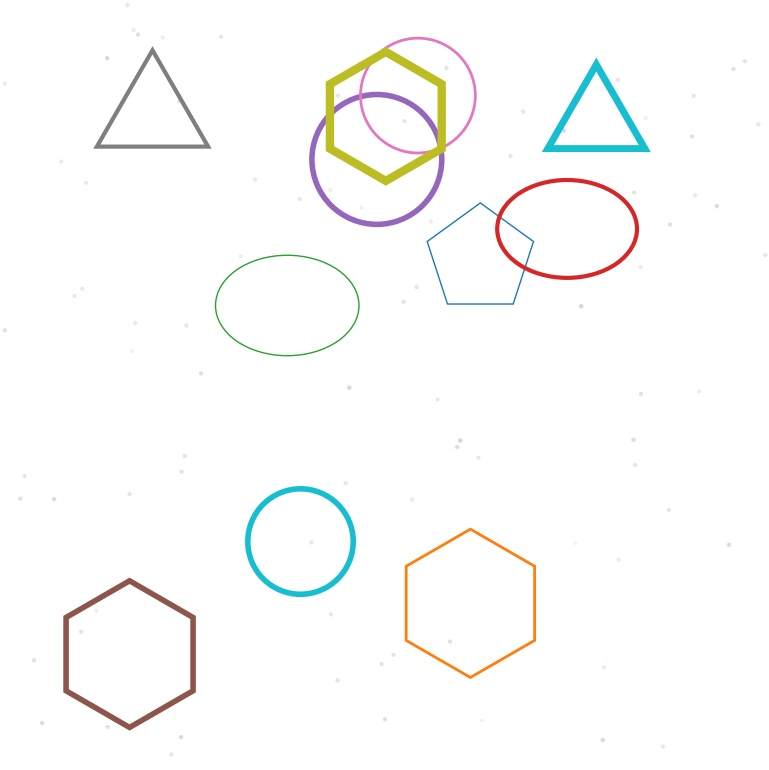[{"shape": "pentagon", "thickness": 0.5, "radius": 0.36, "center": [0.624, 0.664]}, {"shape": "hexagon", "thickness": 1, "radius": 0.48, "center": [0.611, 0.216]}, {"shape": "oval", "thickness": 0.5, "radius": 0.47, "center": [0.373, 0.603]}, {"shape": "oval", "thickness": 1.5, "radius": 0.45, "center": [0.737, 0.703]}, {"shape": "circle", "thickness": 2, "radius": 0.42, "center": [0.489, 0.793]}, {"shape": "hexagon", "thickness": 2, "radius": 0.48, "center": [0.168, 0.15]}, {"shape": "circle", "thickness": 1, "radius": 0.37, "center": [0.543, 0.876]}, {"shape": "triangle", "thickness": 1.5, "radius": 0.42, "center": [0.198, 0.851]}, {"shape": "hexagon", "thickness": 3, "radius": 0.42, "center": [0.501, 0.849]}, {"shape": "triangle", "thickness": 2.5, "radius": 0.36, "center": [0.774, 0.843]}, {"shape": "circle", "thickness": 2, "radius": 0.34, "center": [0.39, 0.297]}]